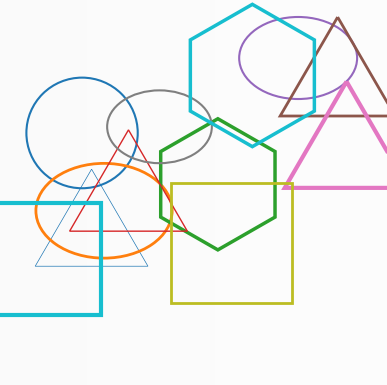[{"shape": "circle", "thickness": 1.5, "radius": 0.72, "center": [0.212, 0.655]}, {"shape": "triangle", "thickness": 0.5, "radius": 0.84, "center": [0.236, 0.393]}, {"shape": "oval", "thickness": 2, "radius": 0.88, "center": [0.268, 0.453]}, {"shape": "hexagon", "thickness": 2.5, "radius": 0.85, "center": [0.562, 0.521]}, {"shape": "triangle", "thickness": 1, "radius": 0.88, "center": [0.332, 0.487]}, {"shape": "oval", "thickness": 1.5, "radius": 0.76, "center": [0.769, 0.849]}, {"shape": "triangle", "thickness": 2, "radius": 0.86, "center": [0.871, 0.784]}, {"shape": "triangle", "thickness": 3, "radius": 0.92, "center": [0.894, 0.604]}, {"shape": "oval", "thickness": 1.5, "radius": 0.68, "center": [0.412, 0.671]}, {"shape": "square", "thickness": 2, "radius": 0.78, "center": [0.597, 0.369]}, {"shape": "square", "thickness": 3, "radius": 0.73, "center": [0.116, 0.327]}, {"shape": "hexagon", "thickness": 2.5, "radius": 0.92, "center": [0.651, 0.804]}]